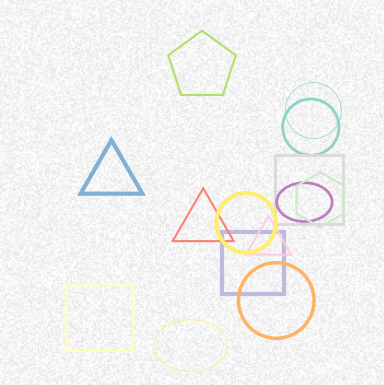[{"shape": "circle", "thickness": 2, "radius": 0.37, "center": [0.807, 0.67]}, {"shape": "circle", "thickness": 0.5, "radius": 0.36, "center": [0.814, 0.713]}, {"shape": "square", "thickness": 1.5, "radius": 0.43, "center": [0.26, 0.174]}, {"shape": "square", "thickness": 3, "radius": 0.4, "center": [0.656, 0.318]}, {"shape": "triangle", "thickness": 1.5, "radius": 0.46, "center": [0.528, 0.42]}, {"shape": "triangle", "thickness": 3, "radius": 0.46, "center": [0.29, 0.543]}, {"shape": "circle", "thickness": 2.5, "radius": 0.49, "center": [0.718, 0.22]}, {"shape": "pentagon", "thickness": 1.5, "radius": 0.46, "center": [0.525, 0.828]}, {"shape": "triangle", "thickness": 1.5, "radius": 0.34, "center": [0.698, 0.372]}, {"shape": "square", "thickness": 2, "radius": 0.44, "center": [0.803, 0.508]}, {"shape": "oval", "thickness": 2, "radius": 0.36, "center": [0.791, 0.475]}, {"shape": "hexagon", "thickness": 1.5, "radius": 0.36, "center": [0.832, 0.481]}, {"shape": "oval", "thickness": 0.5, "radius": 0.48, "center": [0.495, 0.102]}, {"shape": "circle", "thickness": 3, "radius": 0.39, "center": [0.639, 0.421]}]